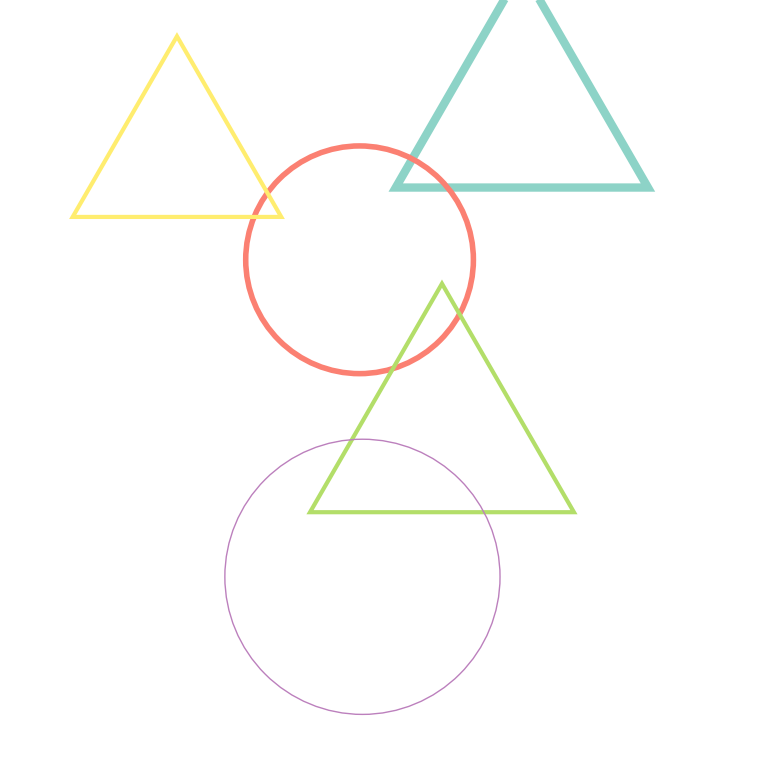[{"shape": "triangle", "thickness": 3, "radius": 0.95, "center": [0.678, 0.851]}, {"shape": "circle", "thickness": 2, "radius": 0.74, "center": [0.467, 0.663]}, {"shape": "triangle", "thickness": 1.5, "radius": 0.99, "center": [0.574, 0.434]}, {"shape": "circle", "thickness": 0.5, "radius": 0.89, "center": [0.471, 0.251]}, {"shape": "triangle", "thickness": 1.5, "radius": 0.78, "center": [0.23, 0.796]}]